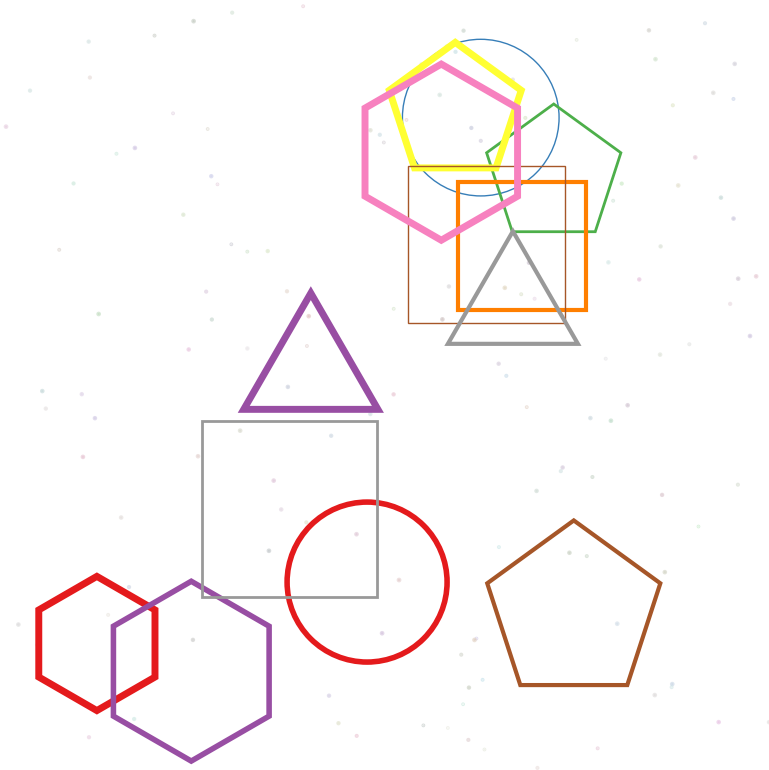[{"shape": "circle", "thickness": 2, "radius": 0.52, "center": [0.477, 0.244]}, {"shape": "hexagon", "thickness": 2.5, "radius": 0.44, "center": [0.126, 0.164]}, {"shape": "circle", "thickness": 0.5, "radius": 0.51, "center": [0.624, 0.847]}, {"shape": "pentagon", "thickness": 1, "radius": 0.46, "center": [0.719, 0.773]}, {"shape": "triangle", "thickness": 2.5, "radius": 0.5, "center": [0.404, 0.519]}, {"shape": "hexagon", "thickness": 2, "radius": 0.58, "center": [0.248, 0.128]}, {"shape": "square", "thickness": 1.5, "radius": 0.42, "center": [0.677, 0.681]}, {"shape": "pentagon", "thickness": 2.5, "radius": 0.45, "center": [0.591, 0.855]}, {"shape": "square", "thickness": 0.5, "radius": 0.51, "center": [0.632, 0.682]}, {"shape": "pentagon", "thickness": 1.5, "radius": 0.59, "center": [0.745, 0.206]}, {"shape": "hexagon", "thickness": 2.5, "radius": 0.57, "center": [0.573, 0.802]}, {"shape": "triangle", "thickness": 1.5, "radius": 0.49, "center": [0.666, 0.602]}, {"shape": "square", "thickness": 1, "radius": 0.57, "center": [0.376, 0.339]}]